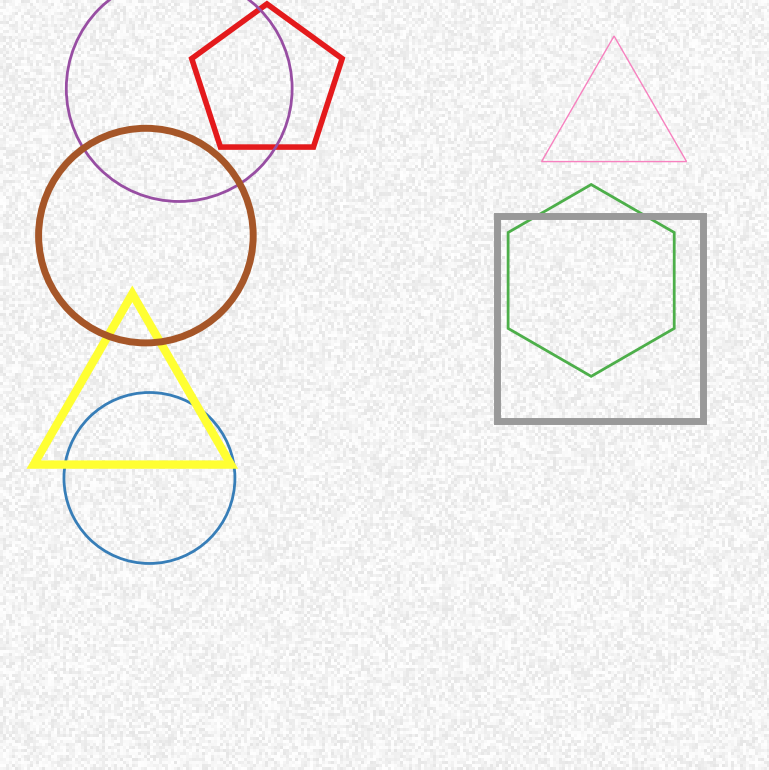[{"shape": "pentagon", "thickness": 2, "radius": 0.51, "center": [0.347, 0.892]}, {"shape": "circle", "thickness": 1, "radius": 0.56, "center": [0.194, 0.379]}, {"shape": "hexagon", "thickness": 1, "radius": 0.62, "center": [0.768, 0.636]}, {"shape": "circle", "thickness": 1, "radius": 0.73, "center": [0.233, 0.885]}, {"shape": "triangle", "thickness": 3, "radius": 0.74, "center": [0.172, 0.471]}, {"shape": "circle", "thickness": 2.5, "radius": 0.7, "center": [0.189, 0.694]}, {"shape": "triangle", "thickness": 0.5, "radius": 0.54, "center": [0.797, 0.845]}, {"shape": "square", "thickness": 2.5, "radius": 0.67, "center": [0.779, 0.587]}]